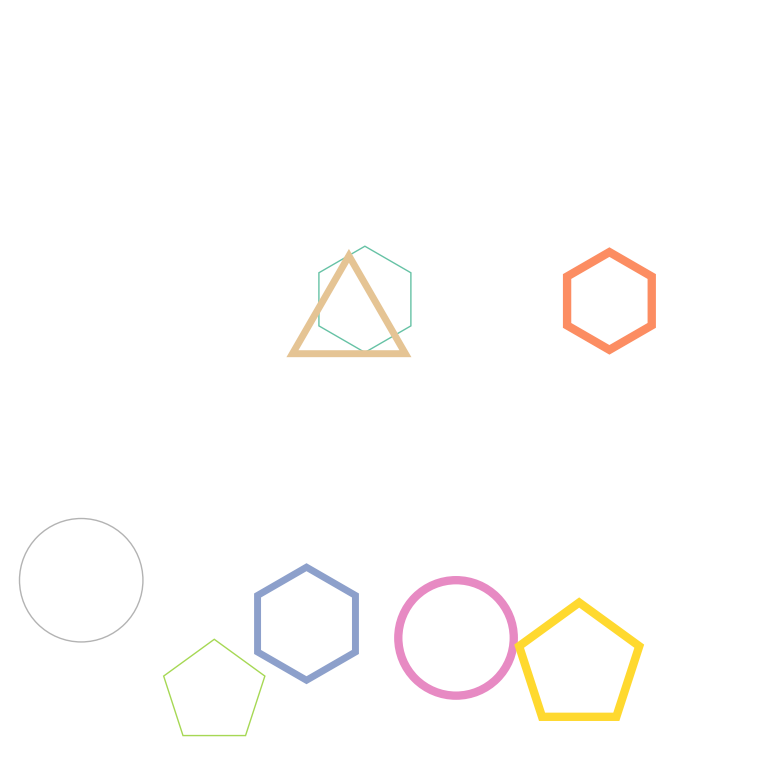[{"shape": "hexagon", "thickness": 0.5, "radius": 0.34, "center": [0.474, 0.611]}, {"shape": "hexagon", "thickness": 3, "radius": 0.32, "center": [0.791, 0.609]}, {"shape": "hexagon", "thickness": 2.5, "radius": 0.37, "center": [0.398, 0.19]}, {"shape": "circle", "thickness": 3, "radius": 0.37, "center": [0.592, 0.172]}, {"shape": "pentagon", "thickness": 0.5, "radius": 0.35, "center": [0.278, 0.101]}, {"shape": "pentagon", "thickness": 3, "radius": 0.41, "center": [0.752, 0.135]}, {"shape": "triangle", "thickness": 2.5, "radius": 0.42, "center": [0.453, 0.583]}, {"shape": "circle", "thickness": 0.5, "radius": 0.4, "center": [0.105, 0.246]}]